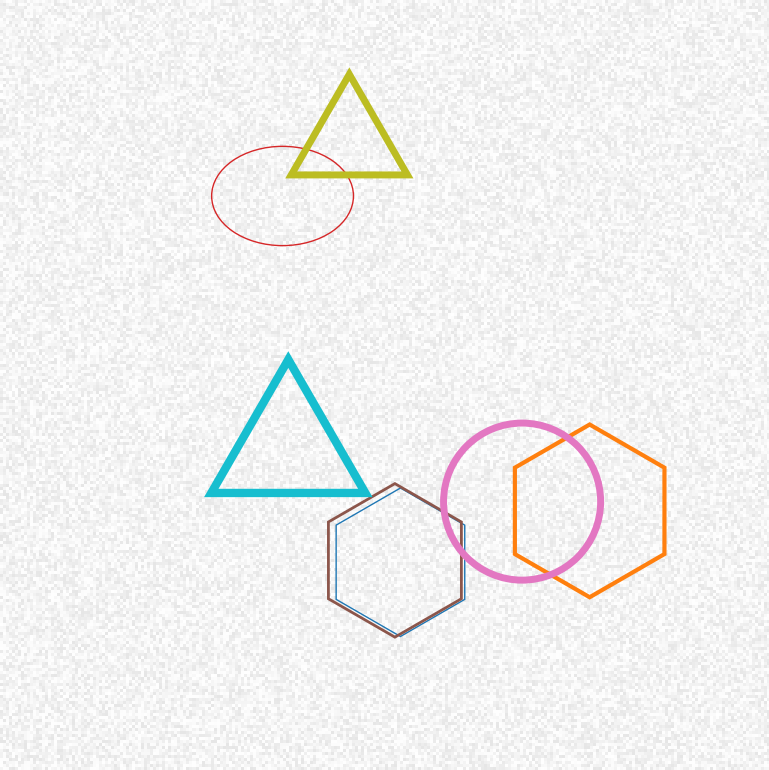[{"shape": "hexagon", "thickness": 0.5, "radius": 0.48, "center": [0.52, 0.27]}, {"shape": "hexagon", "thickness": 1.5, "radius": 0.56, "center": [0.766, 0.337]}, {"shape": "oval", "thickness": 0.5, "radius": 0.46, "center": [0.367, 0.745]}, {"shape": "hexagon", "thickness": 1, "radius": 0.5, "center": [0.513, 0.272]}, {"shape": "circle", "thickness": 2.5, "radius": 0.51, "center": [0.678, 0.349]}, {"shape": "triangle", "thickness": 2.5, "radius": 0.44, "center": [0.454, 0.816]}, {"shape": "triangle", "thickness": 3, "radius": 0.58, "center": [0.374, 0.418]}]